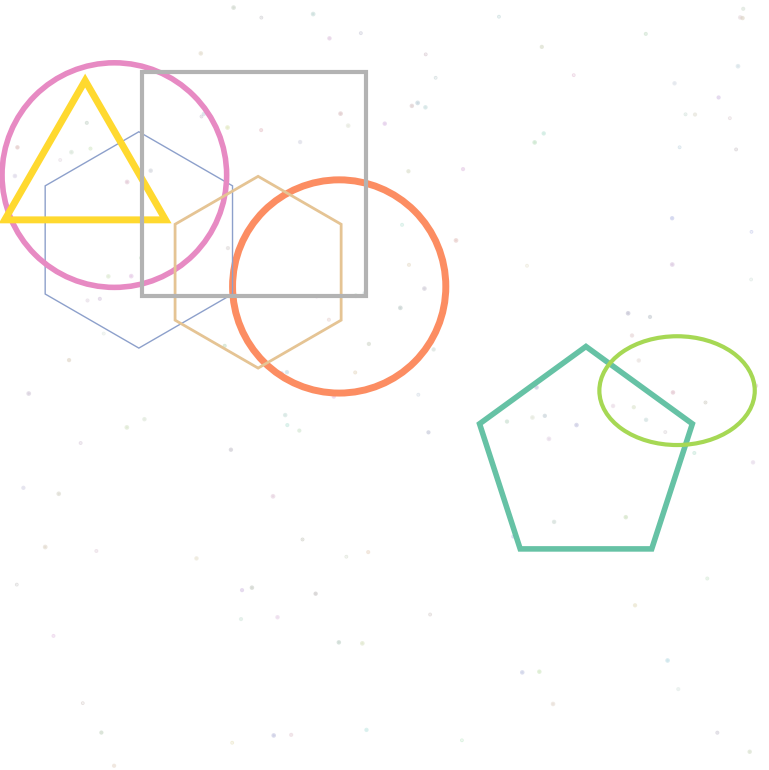[{"shape": "pentagon", "thickness": 2, "radius": 0.73, "center": [0.761, 0.405]}, {"shape": "circle", "thickness": 2.5, "radius": 0.69, "center": [0.441, 0.628]}, {"shape": "hexagon", "thickness": 0.5, "radius": 0.7, "center": [0.18, 0.688]}, {"shape": "circle", "thickness": 2, "radius": 0.73, "center": [0.149, 0.773]}, {"shape": "oval", "thickness": 1.5, "radius": 0.5, "center": [0.879, 0.493]}, {"shape": "triangle", "thickness": 2.5, "radius": 0.6, "center": [0.111, 0.775]}, {"shape": "hexagon", "thickness": 1, "radius": 0.62, "center": [0.335, 0.646]}, {"shape": "square", "thickness": 1.5, "radius": 0.73, "center": [0.33, 0.761]}]